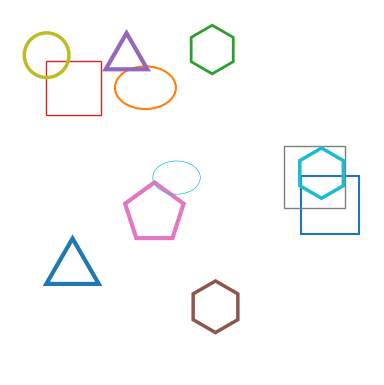[{"shape": "triangle", "thickness": 3, "radius": 0.39, "center": [0.188, 0.302]}, {"shape": "square", "thickness": 1.5, "radius": 0.38, "center": [0.856, 0.467]}, {"shape": "oval", "thickness": 1.5, "radius": 0.4, "center": [0.378, 0.772]}, {"shape": "hexagon", "thickness": 2, "radius": 0.32, "center": [0.551, 0.871]}, {"shape": "square", "thickness": 1, "radius": 0.35, "center": [0.19, 0.771]}, {"shape": "triangle", "thickness": 3, "radius": 0.31, "center": [0.329, 0.851]}, {"shape": "hexagon", "thickness": 2.5, "radius": 0.33, "center": [0.56, 0.203]}, {"shape": "pentagon", "thickness": 3, "radius": 0.4, "center": [0.401, 0.446]}, {"shape": "square", "thickness": 1, "radius": 0.4, "center": [0.816, 0.541]}, {"shape": "circle", "thickness": 2.5, "radius": 0.29, "center": [0.121, 0.857]}, {"shape": "hexagon", "thickness": 2.5, "radius": 0.33, "center": [0.835, 0.55]}, {"shape": "oval", "thickness": 0.5, "radius": 0.31, "center": [0.458, 0.539]}]